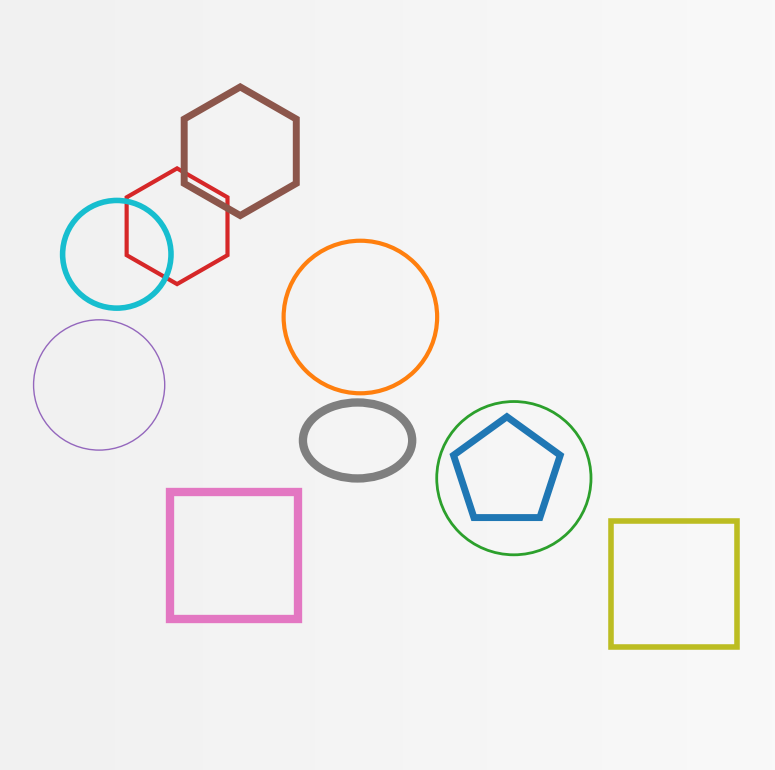[{"shape": "pentagon", "thickness": 2.5, "radius": 0.36, "center": [0.654, 0.386]}, {"shape": "circle", "thickness": 1.5, "radius": 0.5, "center": [0.465, 0.588]}, {"shape": "circle", "thickness": 1, "radius": 0.5, "center": [0.663, 0.379]}, {"shape": "hexagon", "thickness": 1.5, "radius": 0.38, "center": [0.228, 0.706]}, {"shape": "circle", "thickness": 0.5, "radius": 0.42, "center": [0.128, 0.5]}, {"shape": "hexagon", "thickness": 2.5, "radius": 0.42, "center": [0.31, 0.804]}, {"shape": "square", "thickness": 3, "radius": 0.41, "center": [0.302, 0.279]}, {"shape": "oval", "thickness": 3, "radius": 0.35, "center": [0.461, 0.428]}, {"shape": "square", "thickness": 2, "radius": 0.41, "center": [0.87, 0.242]}, {"shape": "circle", "thickness": 2, "radius": 0.35, "center": [0.151, 0.67]}]